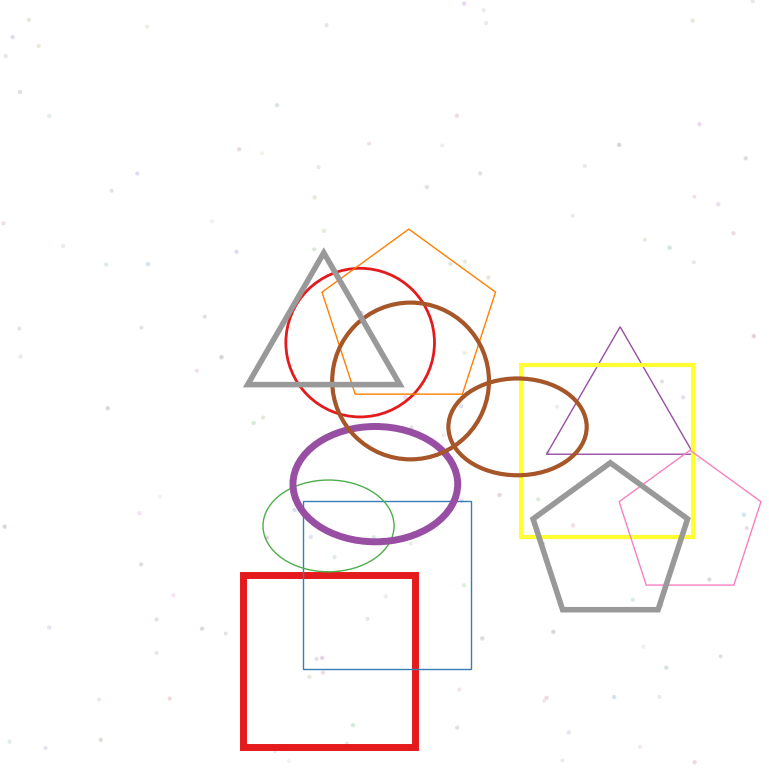[{"shape": "square", "thickness": 2.5, "radius": 0.56, "center": [0.427, 0.141]}, {"shape": "circle", "thickness": 1, "radius": 0.48, "center": [0.468, 0.555]}, {"shape": "square", "thickness": 0.5, "radius": 0.54, "center": [0.502, 0.24]}, {"shape": "oval", "thickness": 0.5, "radius": 0.43, "center": [0.427, 0.317]}, {"shape": "triangle", "thickness": 0.5, "radius": 0.55, "center": [0.805, 0.465]}, {"shape": "oval", "thickness": 2.5, "radius": 0.53, "center": [0.487, 0.371]}, {"shape": "pentagon", "thickness": 0.5, "radius": 0.59, "center": [0.531, 0.584]}, {"shape": "square", "thickness": 1.5, "radius": 0.56, "center": [0.789, 0.415]}, {"shape": "oval", "thickness": 1.5, "radius": 0.45, "center": [0.672, 0.446]}, {"shape": "circle", "thickness": 1.5, "radius": 0.51, "center": [0.533, 0.505]}, {"shape": "pentagon", "thickness": 0.5, "radius": 0.48, "center": [0.896, 0.319]}, {"shape": "triangle", "thickness": 2, "radius": 0.57, "center": [0.421, 0.558]}, {"shape": "pentagon", "thickness": 2, "radius": 0.53, "center": [0.793, 0.294]}]